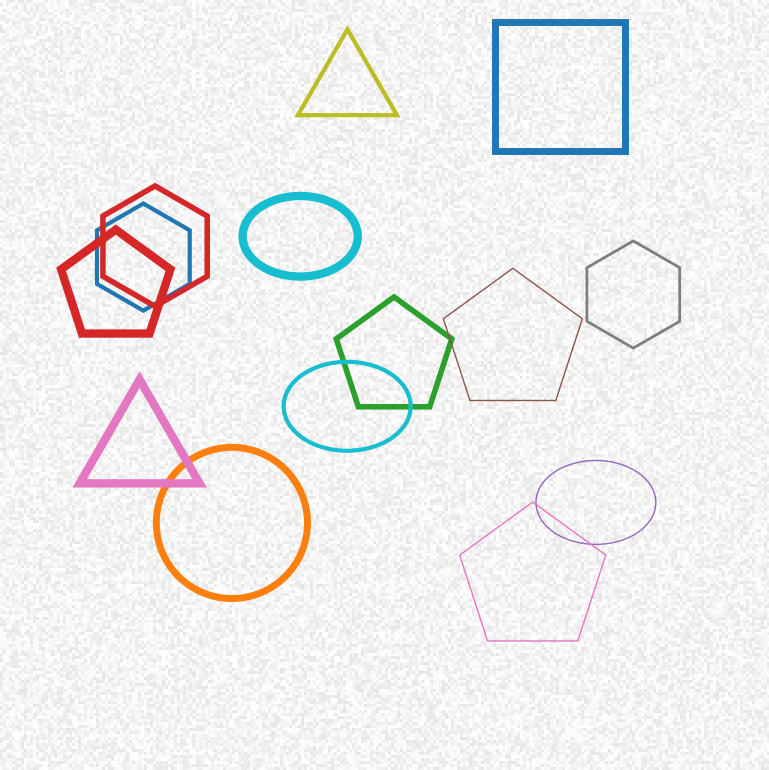[{"shape": "hexagon", "thickness": 1.5, "radius": 0.35, "center": [0.186, 0.666]}, {"shape": "square", "thickness": 2.5, "radius": 0.42, "center": [0.727, 0.888]}, {"shape": "circle", "thickness": 2.5, "radius": 0.49, "center": [0.301, 0.321]}, {"shape": "pentagon", "thickness": 2, "radius": 0.39, "center": [0.512, 0.535]}, {"shape": "pentagon", "thickness": 3, "radius": 0.37, "center": [0.15, 0.627]}, {"shape": "hexagon", "thickness": 2, "radius": 0.39, "center": [0.201, 0.68]}, {"shape": "oval", "thickness": 0.5, "radius": 0.39, "center": [0.774, 0.347]}, {"shape": "pentagon", "thickness": 0.5, "radius": 0.47, "center": [0.666, 0.557]}, {"shape": "pentagon", "thickness": 0.5, "radius": 0.5, "center": [0.692, 0.248]}, {"shape": "triangle", "thickness": 3, "radius": 0.45, "center": [0.181, 0.417]}, {"shape": "hexagon", "thickness": 1, "radius": 0.35, "center": [0.822, 0.618]}, {"shape": "triangle", "thickness": 1.5, "radius": 0.37, "center": [0.451, 0.888]}, {"shape": "oval", "thickness": 3, "radius": 0.37, "center": [0.39, 0.693]}, {"shape": "oval", "thickness": 1.5, "radius": 0.41, "center": [0.451, 0.472]}]